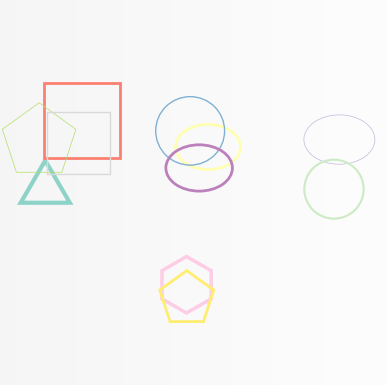[{"shape": "triangle", "thickness": 3, "radius": 0.37, "center": [0.117, 0.51]}, {"shape": "oval", "thickness": 2, "radius": 0.42, "center": [0.537, 0.618]}, {"shape": "oval", "thickness": 0.5, "radius": 0.46, "center": [0.876, 0.638]}, {"shape": "square", "thickness": 2, "radius": 0.49, "center": [0.211, 0.687]}, {"shape": "circle", "thickness": 1, "radius": 0.44, "center": [0.491, 0.66]}, {"shape": "pentagon", "thickness": 0.5, "radius": 0.5, "center": [0.101, 0.633]}, {"shape": "hexagon", "thickness": 2.5, "radius": 0.37, "center": [0.481, 0.26]}, {"shape": "square", "thickness": 1, "radius": 0.4, "center": [0.202, 0.628]}, {"shape": "oval", "thickness": 2, "radius": 0.43, "center": [0.514, 0.564]}, {"shape": "circle", "thickness": 1.5, "radius": 0.38, "center": [0.862, 0.509]}, {"shape": "pentagon", "thickness": 2, "radius": 0.37, "center": [0.482, 0.224]}]